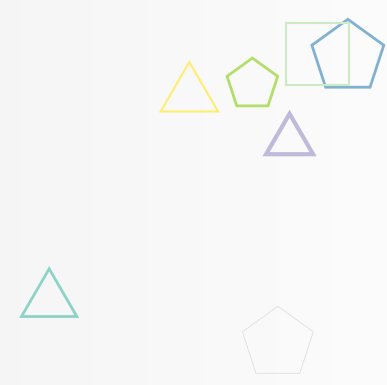[{"shape": "triangle", "thickness": 2, "radius": 0.41, "center": [0.127, 0.219]}, {"shape": "triangle", "thickness": 3, "radius": 0.35, "center": [0.747, 0.634]}, {"shape": "pentagon", "thickness": 2, "radius": 0.49, "center": [0.898, 0.852]}, {"shape": "pentagon", "thickness": 2, "radius": 0.34, "center": [0.651, 0.781]}, {"shape": "pentagon", "thickness": 0.5, "radius": 0.48, "center": [0.717, 0.108]}, {"shape": "square", "thickness": 1.5, "radius": 0.41, "center": [0.82, 0.86]}, {"shape": "triangle", "thickness": 1.5, "radius": 0.43, "center": [0.489, 0.753]}]